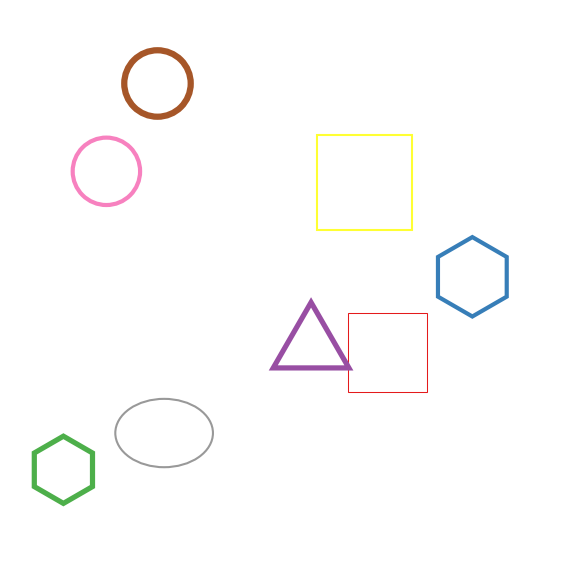[{"shape": "square", "thickness": 0.5, "radius": 0.34, "center": [0.671, 0.389]}, {"shape": "hexagon", "thickness": 2, "radius": 0.34, "center": [0.818, 0.52]}, {"shape": "hexagon", "thickness": 2.5, "radius": 0.29, "center": [0.11, 0.186]}, {"shape": "triangle", "thickness": 2.5, "radius": 0.38, "center": [0.539, 0.4]}, {"shape": "square", "thickness": 1, "radius": 0.41, "center": [0.63, 0.683]}, {"shape": "circle", "thickness": 3, "radius": 0.29, "center": [0.273, 0.855]}, {"shape": "circle", "thickness": 2, "radius": 0.29, "center": [0.184, 0.702]}, {"shape": "oval", "thickness": 1, "radius": 0.42, "center": [0.284, 0.249]}]